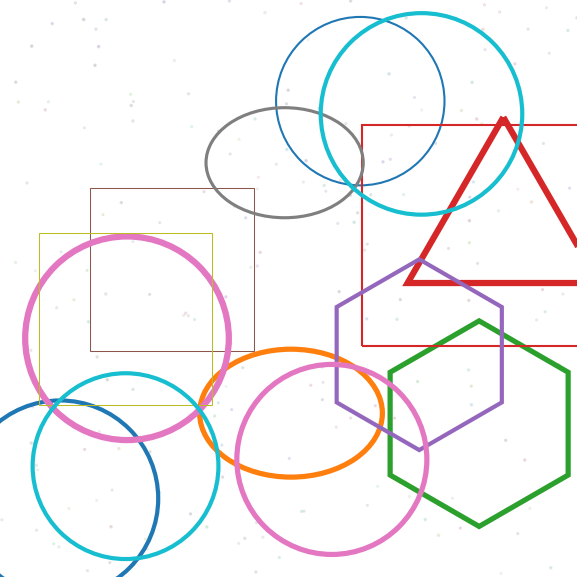[{"shape": "circle", "thickness": 2, "radius": 0.85, "center": [0.104, 0.136]}, {"shape": "circle", "thickness": 1, "radius": 0.73, "center": [0.624, 0.824]}, {"shape": "oval", "thickness": 2.5, "radius": 0.79, "center": [0.504, 0.284]}, {"shape": "hexagon", "thickness": 2.5, "radius": 0.89, "center": [0.83, 0.266]}, {"shape": "square", "thickness": 1, "radius": 0.96, "center": [0.819, 0.591]}, {"shape": "triangle", "thickness": 3, "radius": 0.96, "center": [0.872, 0.605]}, {"shape": "hexagon", "thickness": 2, "radius": 0.83, "center": [0.726, 0.385]}, {"shape": "square", "thickness": 0.5, "radius": 0.71, "center": [0.297, 0.532]}, {"shape": "circle", "thickness": 3, "radius": 0.88, "center": [0.22, 0.413]}, {"shape": "circle", "thickness": 2.5, "radius": 0.82, "center": [0.575, 0.204]}, {"shape": "oval", "thickness": 1.5, "radius": 0.68, "center": [0.493, 0.717]}, {"shape": "square", "thickness": 0.5, "radius": 0.75, "center": [0.217, 0.447]}, {"shape": "circle", "thickness": 2, "radius": 0.8, "center": [0.217, 0.192]}, {"shape": "circle", "thickness": 2, "radius": 0.87, "center": [0.73, 0.802]}]